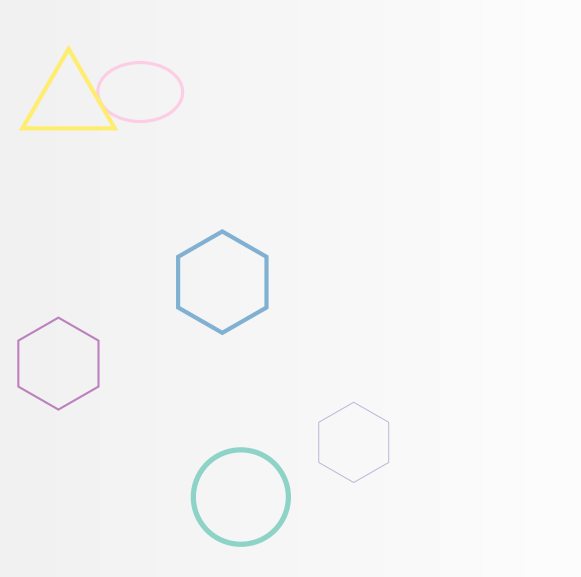[{"shape": "circle", "thickness": 2.5, "radius": 0.41, "center": [0.414, 0.138]}, {"shape": "hexagon", "thickness": 0.5, "radius": 0.35, "center": [0.609, 0.233]}, {"shape": "hexagon", "thickness": 2, "radius": 0.44, "center": [0.382, 0.511]}, {"shape": "oval", "thickness": 1.5, "radius": 0.36, "center": [0.241, 0.84]}, {"shape": "hexagon", "thickness": 1, "radius": 0.4, "center": [0.1, 0.37]}, {"shape": "triangle", "thickness": 2, "radius": 0.46, "center": [0.118, 0.823]}]